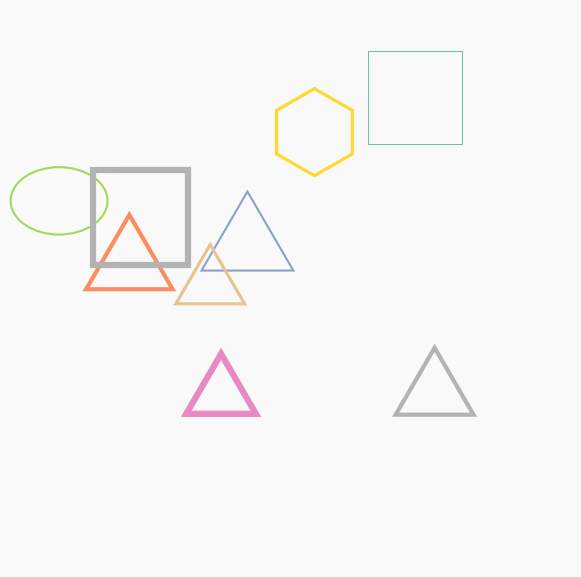[{"shape": "square", "thickness": 0.5, "radius": 0.41, "center": [0.714, 0.83]}, {"shape": "triangle", "thickness": 2, "radius": 0.43, "center": [0.223, 0.541]}, {"shape": "triangle", "thickness": 1, "radius": 0.46, "center": [0.426, 0.576]}, {"shape": "triangle", "thickness": 3, "radius": 0.35, "center": [0.38, 0.317]}, {"shape": "oval", "thickness": 1, "radius": 0.42, "center": [0.102, 0.651]}, {"shape": "hexagon", "thickness": 1.5, "radius": 0.38, "center": [0.541, 0.77]}, {"shape": "triangle", "thickness": 1.5, "radius": 0.34, "center": [0.362, 0.507]}, {"shape": "triangle", "thickness": 2, "radius": 0.39, "center": [0.748, 0.32]}, {"shape": "square", "thickness": 3, "radius": 0.41, "center": [0.241, 0.623]}]